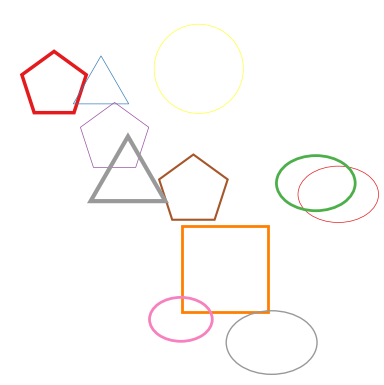[{"shape": "pentagon", "thickness": 2.5, "radius": 0.44, "center": [0.14, 0.779]}, {"shape": "oval", "thickness": 0.5, "radius": 0.52, "center": [0.879, 0.495]}, {"shape": "triangle", "thickness": 0.5, "radius": 0.42, "center": [0.262, 0.772]}, {"shape": "oval", "thickness": 2, "radius": 0.51, "center": [0.82, 0.524]}, {"shape": "pentagon", "thickness": 0.5, "radius": 0.47, "center": [0.298, 0.641]}, {"shape": "square", "thickness": 2, "radius": 0.56, "center": [0.584, 0.302]}, {"shape": "circle", "thickness": 0.5, "radius": 0.58, "center": [0.516, 0.821]}, {"shape": "pentagon", "thickness": 1.5, "radius": 0.47, "center": [0.502, 0.505]}, {"shape": "oval", "thickness": 2, "radius": 0.41, "center": [0.47, 0.171]}, {"shape": "oval", "thickness": 1, "radius": 0.59, "center": [0.706, 0.11]}, {"shape": "triangle", "thickness": 3, "radius": 0.56, "center": [0.332, 0.534]}]